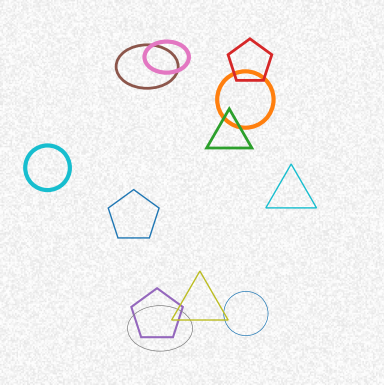[{"shape": "pentagon", "thickness": 1, "radius": 0.35, "center": [0.347, 0.438]}, {"shape": "circle", "thickness": 0.5, "radius": 0.29, "center": [0.639, 0.186]}, {"shape": "circle", "thickness": 3, "radius": 0.37, "center": [0.637, 0.741]}, {"shape": "triangle", "thickness": 2, "radius": 0.34, "center": [0.595, 0.65]}, {"shape": "pentagon", "thickness": 2, "radius": 0.3, "center": [0.649, 0.84]}, {"shape": "pentagon", "thickness": 1.5, "radius": 0.35, "center": [0.408, 0.181]}, {"shape": "oval", "thickness": 2, "radius": 0.4, "center": [0.382, 0.827]}, {"shape": "oval", "thickness": 3, "radius": 0.29, "center": [0.433, 0.852]}, {"shape": "oval", "thickness": 0.5, "radius": 0.42, "center": [0.416, 0.147]}, {"shape": "triangle", "thickness": 1, "radius": 0.42, "center": [0.519, 0.211]}, {"shape": "triangle", "thickness": 1, "radius": 0.38, "center": [0.756, 0.498]}, {"shape": "circle", "thickness": 3, "radius": 0.29, "center": [0.124, 0.564]}]